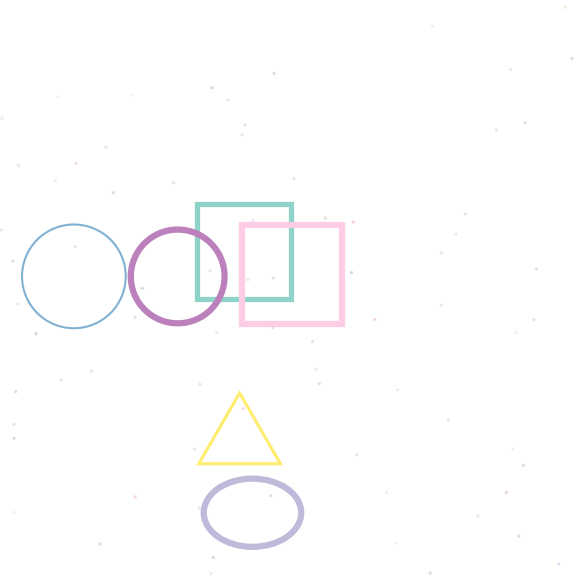[{"shape": "square", "thickness": 2.5, "radius": 0.41, "center": [0.423, 0.564]}, {"shape": "oval", "thickness": 3, "radius": 0.42, "center": [0.437, 0.111]}, {"shape": "circle", "thickness": 1, "radius": 0.45, "center": [0.128, 0.521]}, {"shape": "square", "thickness": 3, "radius": 0.43, "center": [0.505, 0.524]}, {"shape": "circle", "thickness": 3, "radius": 0.41, "center": [0.308, 0.52]}, {"shape": "triangle", "thickness": 1.5, "radius": 0.41, "center": [0.415, 0.237]}]